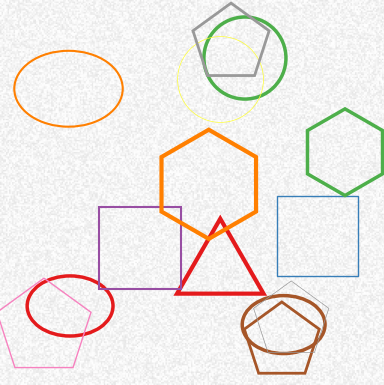[{"shape": "triangle", "thickness": 3, "radius": 0.65, "center": [0.572, 0.302]}, {"shape": "oval", "thickness": 2.5, "radius": 0.56, "center": [0.182, 0.205]}, {"shape": "square", "thickness": 1, "radius": 0.52, "center": [0.824, 0.387]}, {"shape": "hexagon", "thickness": 2.5, "radius": 0.56, "center": [0.896, 0.605]}, {"shape": "circle", "thickness": 2.5, "radius": 0.53, "center": [0.636, 0.849]}, {"shape": "square", "thickness": 1.5, "radius": 0.53, "center": [0.364, 0.355]}, {"shape": "oval", "thickness": 1.5, "radius": 0.7, "center": [0.178, 0.769]}, {"shape": "hexagon", "thickness": 3, "radius": 0.71, "center": [0.542, 0.521]}, {"shape": "circle", "thickness": 0.5, "radius": 0.56, "center": [0.573, 0.794]}, {"shape": "pentagon", "thickness": 2, "radius": 0.51, "center": [0.732, 0.113]}, {"shape": "oval", "thickness": 2.5, "radius": 0.54, "center": [0.737, 0.157]}, {"shape": "pentagon", "thickness": 1, "radius": 0.64, "center": [0.114, 0.149]}, {"shape": "pentagon", "thickness": 2, "radius": 0.52, "center": [0.6, 0.888]}, {"shape": "pentagon", "thickness": 0.5, "radius": 0.51, "center": [0.756, 0.167]}]